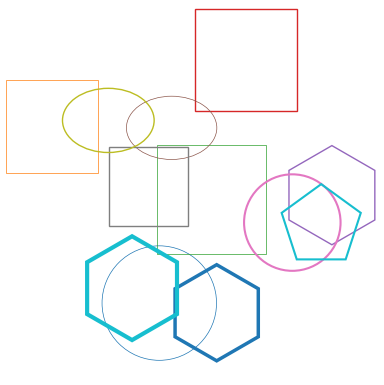[{"shape": "circle", "thickness": 0.5, "radius": 0.74, "center": [0.414, 0.213]}, {"shape": "hexagon", "thickness": 2.5, "radius": 0.62, "center": [0.563, 0.188]}, {"shape": "square", "thickness": 0.5, "radius": 0.6, "center": [0.135, 0.672]}, {"shape": "square", "thickness": 0.5, "radius": 0.71, "center": [0.55, 0.481]}, {"shape": "square", "thickness": 1, "radius": 0.66, "center": [0.638, 0.844]}, {"shape": "hexagon", "thickness": 1, "radius": 0.64, "center": [0.862, 0.493]}, {"shape": "oval", "thickness": 0.5, "radius": 0.59, "center": [0.446, 0.668]}, {"shape": "circle", "thickness": 1.5, "radius": 0.63, "center": [0.759, 0.422]}, {"shape": "square", "thickness": 1, "radius": 0.51, "center": [0.387, 0.515]}, {"shape": "oval", "thickness": 1, "radius": 0.6, "center": [0.281, 0.687]}, {"shape": "pentagon", "thickness": 1.5, "radius": 0.54, "center": [0.834, 0.414]}, {"shape": "hexagon", "thickness": 3, "radius": 0.67, "center": [0.343, 0.252]}]